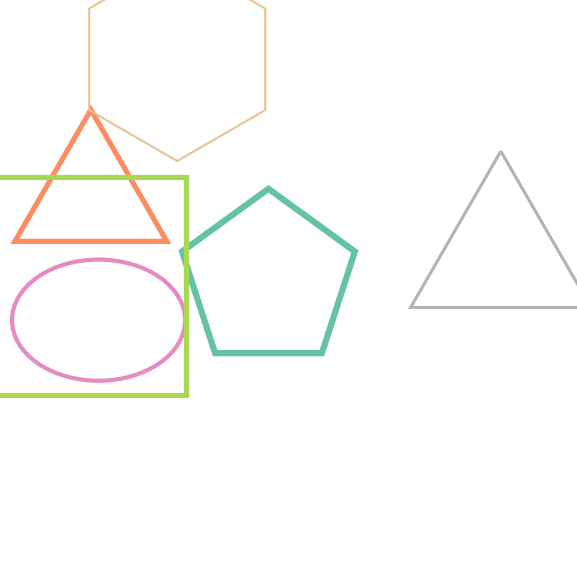[{"shape": "pentagon", "thickness": 3, "radius": 0.79, "center": [0.465, 0.515]}, {"shape": "triangle", "thickness": 2.5, "radius": 0.76, "center": [0.157, 0.657]}, {"shape": "oval", "thickness": 2, "radius": 0.75, "center": [0.171, 0.445]}, {"shape": "square", "thickness": 2.5, "radius": 0.95, "center": [0.133, 0.504]}, {"shape": "hexagon", "thickness": 1, "radius": 0.88, "center": [0.307, 0.896]}, {"shape": "triangle", "thickness": 1.5, "radius": 0.9, "center": [0.867, 0.557]}]